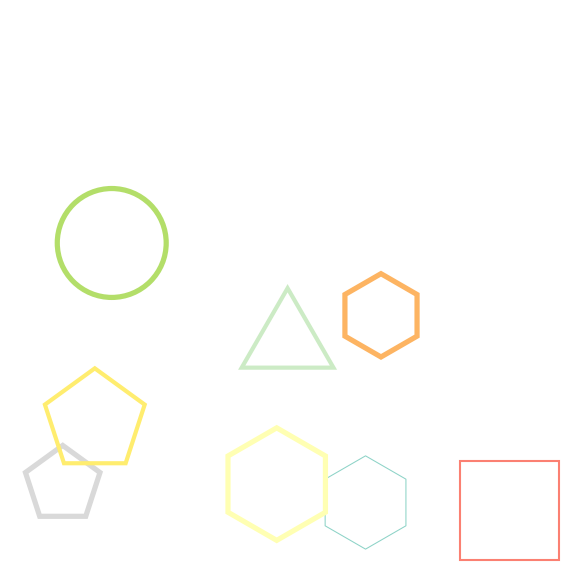[{"shape": "hexagon", "thickness": 0.5, "radius": 0.4, "center": [0.633, 0.129]}, {"shape": "hexagon", "thickness": 2.5, "radius": 0.49, "center": [0.479, 0.161]}, {"shape": "square", "thickness": 1, "radius": 0.43, "center": [0.882, 0.115]}, {"shape": "hexagon", "thickness": 2.5, "radius": 0.36, "center": [0.66, 0.453]}, {"shape": "circle", "thickness": 2.5, "radius": 0.47, "center": [0.193, 0.578]}, {"shape": "pentagon", "thickness": 2.5, "radius": 0.34, "center": [0.109, 0.16]}, {"shape": "triangle", "thickness": 2, "radius": 0.46, "center": [0.498, 0.408]}, {"shape": "pentagon", "thickness": 2, "radius": 0.45, "center": [0.164, 0.27]}]